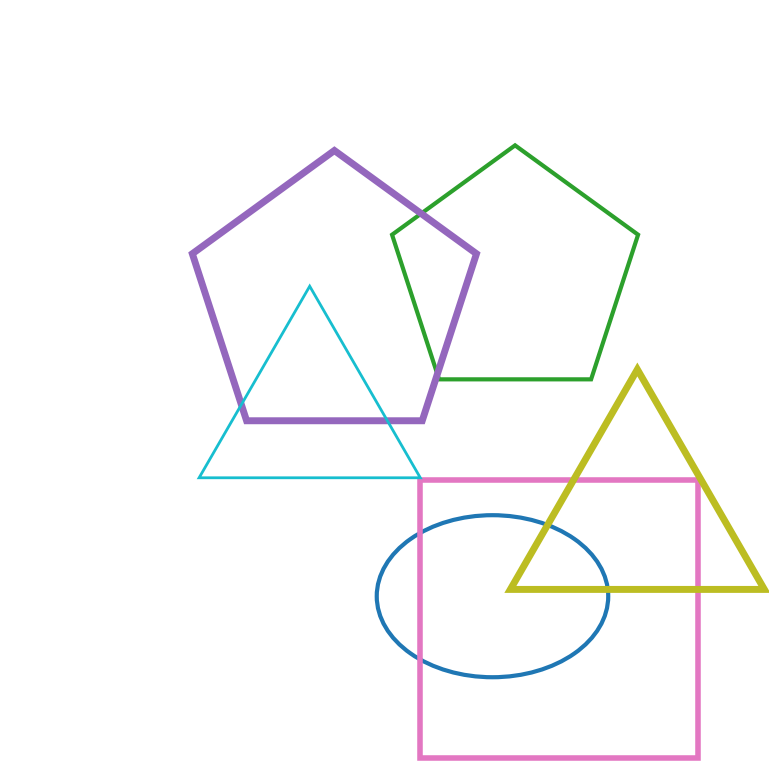[{"shape": "oval", "thickness": 1.5, "radius": 0.75, "center": [0.64, 0.226]}, {"shape": "pentagon", "thickness": 1.5, "radius": 0.84, "center": [0.669, 0.643]}, {"shape": "pentagon", "thickness": 2.5, "radius": 0.97, "center": [0.434, 0.611]}, {"shape": "square", "thickness": 2, "radius": 0.9, "center": [0.726, 0.196]}, {"shape": "triangle", "thickness": 2.5, "radius": 0.95, "center": [0.828, 0.33]}, {"shape": "triangle", "thickness": 1, "radius": 0.83, "center": [0.402, 0.462]}]